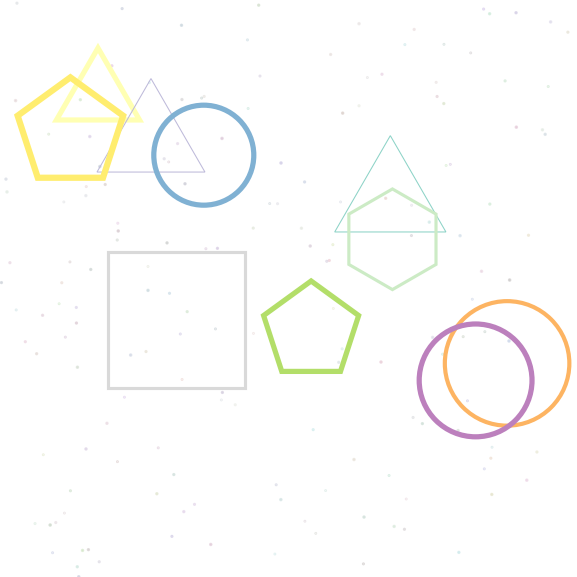[{"shape": "triangle", "thickness": 0.5, "radius": 0.56, "center": [0.676, 0.653]}, {"shape": "triangle", "thickness": 2.5, "radius": 0.42, "center": [0.17, 0.833]}, {"shape": "triangle", "thickness": 0.5, "radius": 0.54, "center": [0.261, 0.755]}, {"shape": "circle", "thickness": 2.5, "radius": 0.43, "center": [0.353, 0.73]}, {"shape": "circle", "thickness": 2, "radius": 0.54, "center": [0.878, 0.37]}, {"shape": "pentagon", "thickness": 2.5, "radius": 0.43, "center": [0.539, 0.426]}, {"shape": "square", "thickness": 1.5, "radius": 0.59, "center": [0.306, 0.446]}, {"shape": "circle", "thickness": 2.5, "radius": 0.49, "center": [0.824, 0.34]}, {"shape": "hexagon", "thickness": 1.5, "radius": 0.44, "center": [0.68, 0.585]}, {"shape": "pentagon", "thickness": 3, "radius": 0.48, "center": [0.122, 0.769]}]